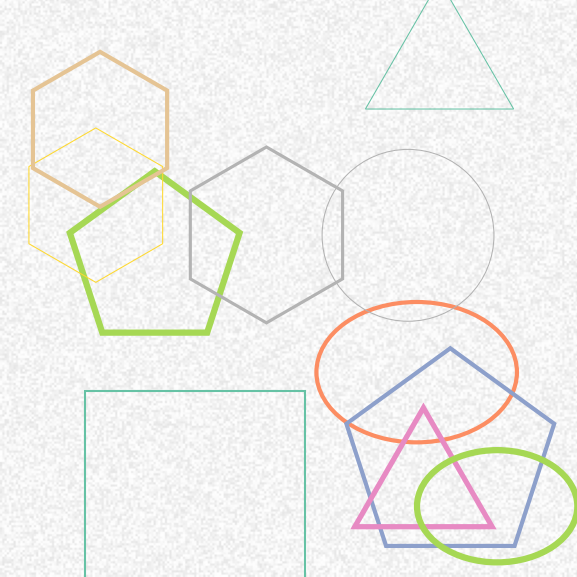[{"shape": "square", "thickness": 1, "radius": 0.95, "center": [0.338, 0.131]}, {"shape": "triangle", "thickness": 0.5, "radius": 0.74, "center": [0.761, 0.884]}, {"shape": "oval", "thickness": 2, "radius": 0.87, "center": [0.722, 0.355]}, {"shape": "pentagon", "thickness": 2, "radius": 0.95, "center": [0.78, 0.207]}, {"shape": "triangle", "thickness": 2.5, "radius": 0.69, "center": [0.733, 0.156]}, {"shape": "pentagon", "thickness": 3, "radius": 0.77, "center": [0.268, 0.548]}, {"shape": "oval", "thickness": 3, "radius": 0.69, "center": [0.861, 0.122]}, {"shape": "hexagon", "thickness": 0.5, "radius": 0.67, "center": [0.166, 0.644]}, {"shape": "hexagon", "thickness": 2, "radius": 0.67, "center": [0.173, 0.775]}, {"shape": "hexagon", "thickness": 1.5, "radius": 0.76, "center": [0.461, 0.592]}, {"shape": "circle", "thickness": 0.5, "radius": 0.74, "center": [0.707, 0.592]}]